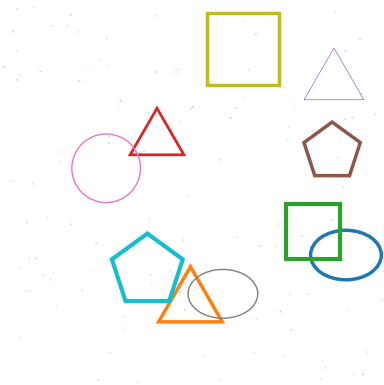[{"shape": "oval", "thickness": 2.5, "radius": 0.46, "center": [0.899, 0.338]}, {"shape": "triangle", "thickness": 2.5, "radius": 0.48, "center": [0.495, 0.212]}, {"shape": "square", "thickness": 3, "radius": 0.35, "center": [0.812, 0.398]}, {"shape": "triangle", "thickness": 2, "radius": 0.4, "center": [0.408, 0.638]}, {"shape": "triangle", "thickness": 0.5, "radius": 0.45, "center": [0.868, 0.786]}, {"shape": "pentagon", "thickness": 2.5, "radius": 0.38, "center": [0.863, 0.606]}, {"shape": "circle", "thickness": 1, "radius": 0.45, "center": [0.276, 0.563]}, {"shape": "oval", "thickness": 1, "radius": 0.45, "center": [0.579, 0.237]}, {"shape": "square", "thickness": 2.5, "radius": 0.47, "center": [0.631, 0.872]}, {"shape": "pentagon", "thickness": 3, "radius": 0.48, "center": [0.383, 0.297]}]